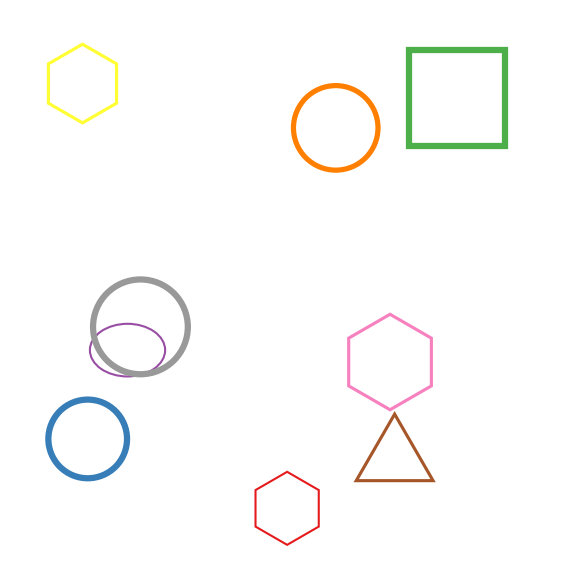[{"shape": "hexagon", "thickness": 1, "radius": 0.32, "center": [0.497, 0.119]}, {"shape": "circle", "thickness": 3, "radius": 0.34, "center": [0.152, 0.239]}, {"shape": "square", "thickness": 3, "radius": 0.41, "center": [0.791, 0.829]}, {"shape": "oval", "thickness": 1, "radius": 0.33, "center": [0.221, 0.393]}, {"shape": "circle", "thickness": 2.5, "radius": 0.37, "center": [0.581, 0.778]}, {"shape": "hexagon", "thickness": 1.5, "radius": 0.34, "center": [0.143, 0.854]}, {"shape": "triangle", "thickness": 1.5, "radius": 0.38, "center": [0.683, 0.205]}, {"shape": "hexagon", "thickness": 1.5, "radius": 0.41, "center": [0.675, 0.372]}, {"shape": "circle", "thickness": 3, "radius": 0.41, "center": [0.243, 0.433]}]